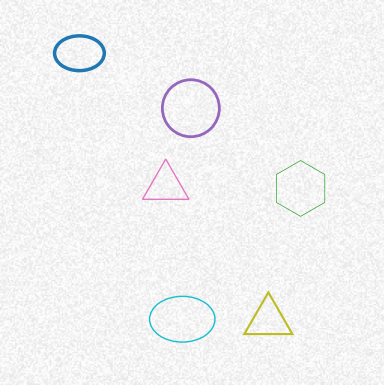[{"shape": "oval", "thickness": 2.5, "radius": 0.32, "center": [0.206, 0.862]}, {"shape": "hexagon", "thickness": 0.5, "radius": 0.36, "center": [0.781, 0.511]}, {"shape": "circle", "thickness": 2, "radius": 0.37, "center": [0.496, 0.719]}, {"shape": "triangle", "thickness": 1, "radius": 0.35, "center": [0.43, 0.517]}, {"shape": "triangle", "thickness": 1.5, "radius": 0.36, "center": [0.697, 0.168]}, {"shape": "oval", "thickness": 1, "radius": 0.42, "center": [0.473, 0.171]}]